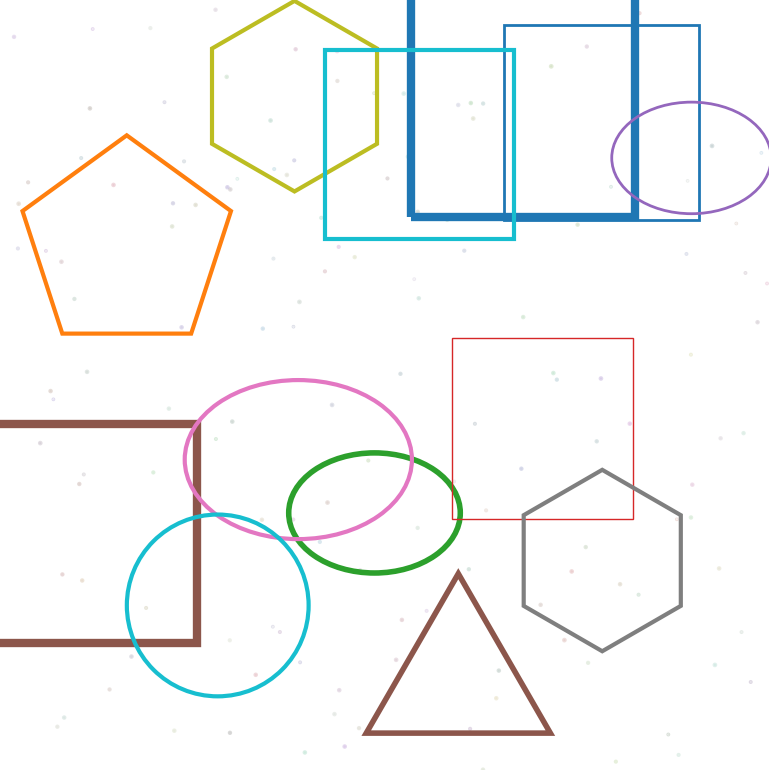[{"shape": "square", "thickness": 3, "radius": 0.73, "center": [0.679, 0.864]}, {"shape": "square", "thickness": 1, "radius": 0.63, "center": [0.781, 0.841]}, {"shape": "pentagon", "thickness": 1.5, "radius": 0.71, "center": [0.165, 0.682]}, {"shape": "oval", "thickness": 2, "radius": 0.56, "center": [0.486, 0.334]}, {"shape": "square", "thickness": 0.5, "radius": 0.59, "center": [0.705, 0.443]}, {"shape": "oval", "thickness": 1, "radius": 0.52, "center": [0.898, 0.795]}, {"shape": "square", "thickness": 3, "radius": 0.71, "center": [0.114, 0.308]}, {"shape": "triangle", "thickness": 2, "radius": 0.69, "center": [0.595, 0.117]}, {"shape": "oval", "thickness": 1.5, "radius": 0.74, "center": [0.387, 0.403]}, {"shape": "hexagon", "thickness": 1.5, "radius": 0.59, "center": [0.782, 0.272]}, {"shape": "hexagon", "thickness": 1.5, "radius": 0.62, "center": [0.382, 0.875]}, {"shape": "square", "thickness": 1.5, "radius": 0.62, "center": [0.545, 0.812]}, {"shape": "circle", "thickness": 1.5, "radius": 0.59, "center": [0.283, 0.214]}]